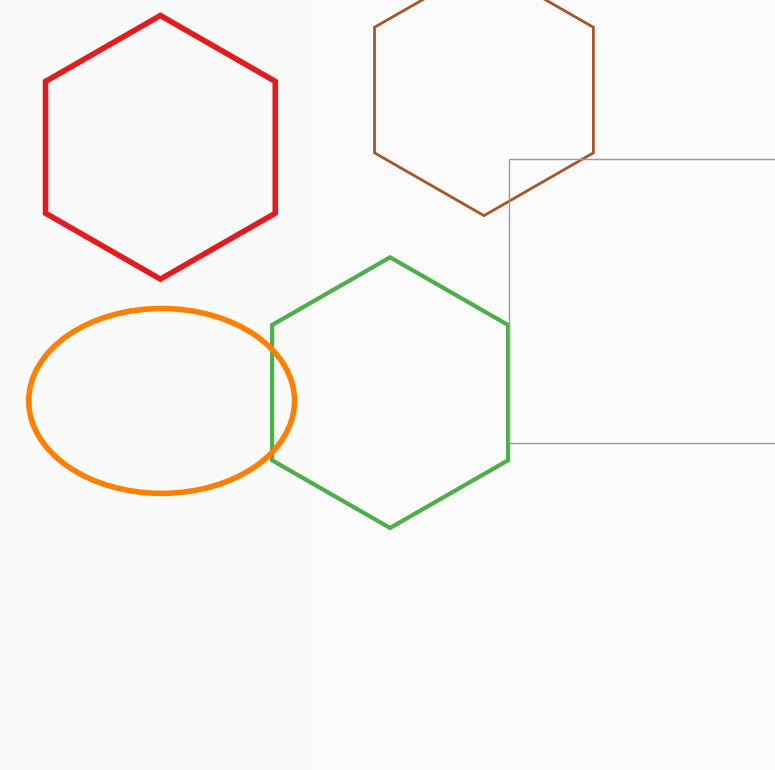[{"shape": "hexagon", "thickness": 2, "radius": 0.86, "center": [0.207, 0.809]}, {"shape": "hexagon", "thickness": 1.5, "radius": 0.88, "center": [0.503, 0.49]}, {"shape": "oval", "thickness": 2, "radius": 0.86, "center": [0.209, 0.479]}, {"shape": "hexagon", "thickness": 1, "radius": 0.82, "center": [0.624, 0.883]}, {"shape": "square", "thickness": 0.5, "radius": 0.92, "center": [0.842, 0.609]}]